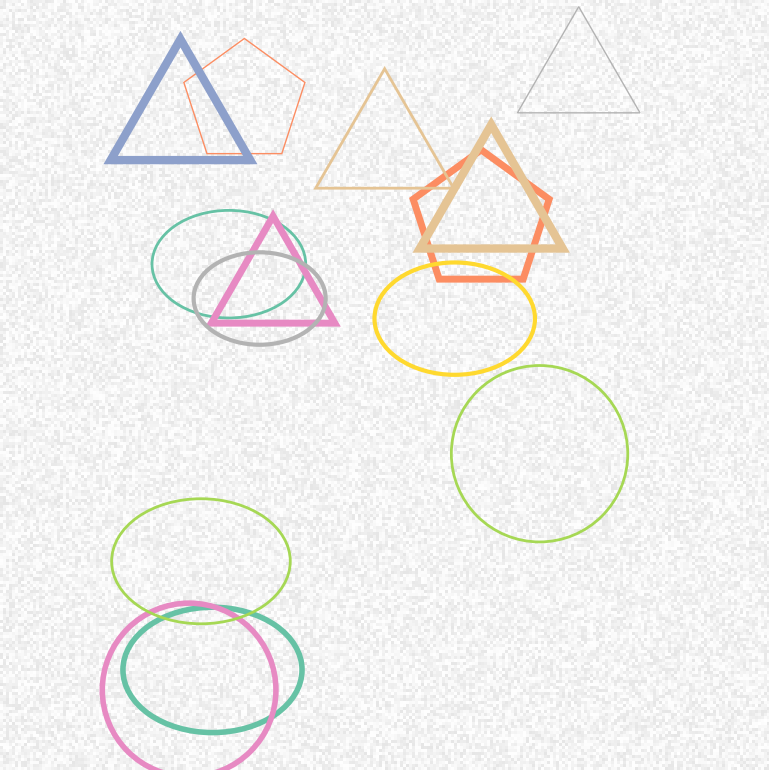[{"shape": "oval", "thickness": 2, "radius": 0.58, "center": [0.276, 0.13]}, {"shape": "oval", "thickness": 1, "radius": 0.5, "center": [0.297, 0.657]}, {"shape": "pentagon", "thickness": 0.5, "radius": 0.41, "center": [0.317, 0.867]}, {"shape": "pentagon", "thickness": 2.5, "radius": 0.46, "center": [0.625, 0.713]}, {"shape": "triangle", "thickness": 3, "radius": 0.52, "center": [0.234, 0.844]}, {"shape": "triangle", "thickness": 2.5, "radius": 0.46, "center": [0.355, 0.627]}, {"shape": "circle", "thickness": 2, "radius": 0.56, "center": [0.246, 0.104]}, {"shape": "circle", "thickness": 1, "radius": 0.57, "center": [0.701, 0.411]}, {"shape": "oval", "thickness": 1, "radius": 0.58, "center": [0.261, 0.271]}, {"shape": "oval", "thickness": 1.5, "radius": 0.52, "center": [0.591, 0.586]}, {"shape": "triangle", "thickness": 3, "radius": 0.54, "center": [0.638, 0.731]}, {"shape": "triangle", "thickness": 1, "radius": 0.52, "center": [0.5, 0.807]}, {"shape": "oval", "thickness": 1.5, "radius": 0.43, "center": [0.337, 0.612]}, {"shape": "triangle", "thickness": 0.5, "radius": 0.46, "center": [0.752, 0.899]}]